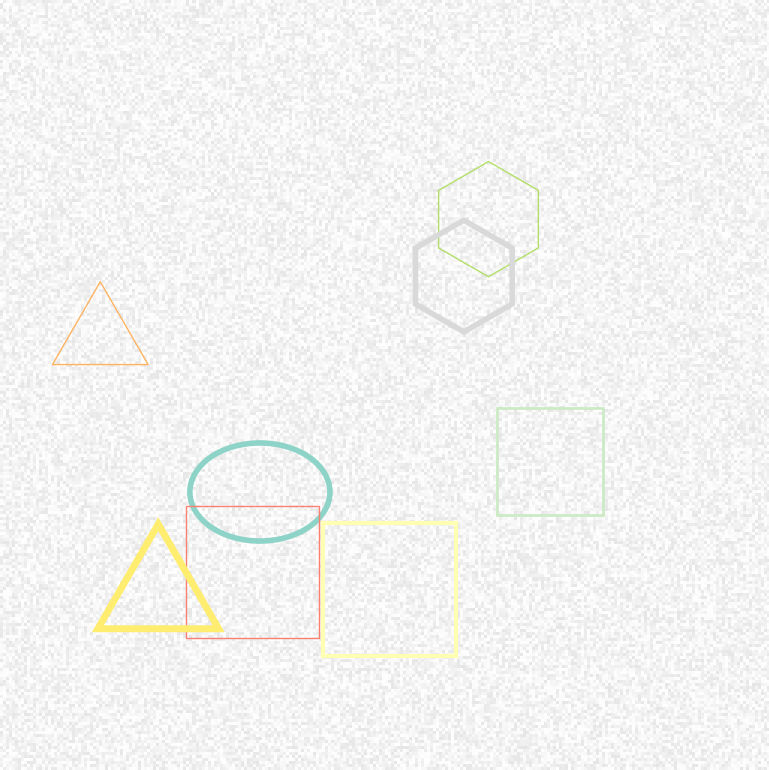[{"shape": "oval", "thickness": 2, "radius": 0.45, "center": [0.338, 0.361]}, {"shape": "square", "thickness": 1.5, "radius": 0.43, "center": [0.506, 0.234]}, {"shape": "square", "thickness": 0.5, "radius": 0.43, "center": [0.328, 0.257]}, {"shape": "triangle", "thickness": 0.5, "radius": 0.36, "center": [0.13, 0.562]}, {"shape": "hexagon", "thickness": 0.5, "radius": 0.37, "center": [0.634, 0.715]}, {"shape": "hexagon", "thickness": 2, "radius": 0.36, "center": [0.602, 0.641]}, {"shape": "square", "thickness": 1, "radius": 0.35, "center": [0.714, 0.4]}, {"shape": "triangle", "thickness": 2.5, "radius": 0.45, "center": [0.206, 0.229]}]